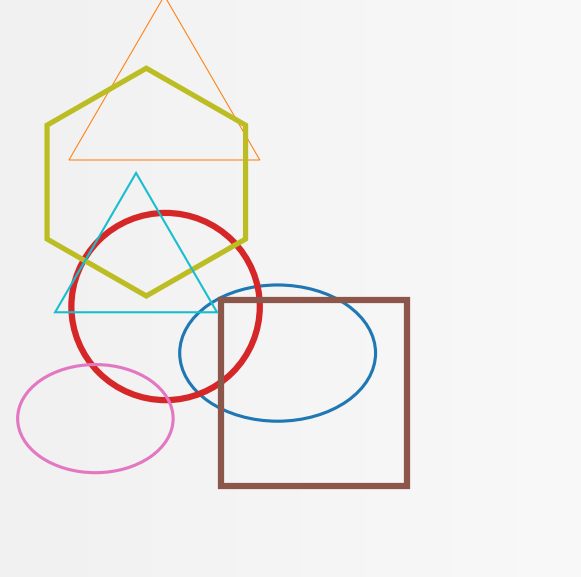[{"shape": "oval", "thickness": 1.5, "radius": 0.84, "center": [0.478, 0.388]}, {"shape": "triangle", "thickness": 0.5, "radius": 0.95, "center": [0.283, 0.817]}, {"shape": "circle", "thickness": 3, "radius": 0.81, "center": [0.285, 0.468]}, {"shape": "square", "thickness": 3, "radius": 0.8, "center": [0.541, 0.318]}, {"shape": "oval", "thickness": 1.5, "radius": 0.67, "center": [0.164, 0.274]}, {"shape": "hexagon", "thickness": 2.5, "radius": 0.99, "center": [0.252, 0.684]}, {"shape": "triangle", "thickness": 1, "radius": 0.8, "center": [0.234, 0.539]}]